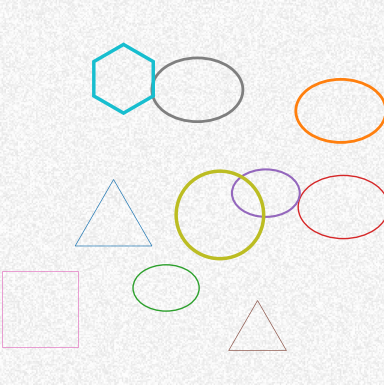[{"shape": "triangle", "thickness": 0.5, "radius": 0.58, "center": [0.295, 0.419]}, {"shape": "oval", "thickness": 2, "radius": 0.58, "center": [0.885, 0.712]}, {"shape": "oval", "thickness": 1, "radius": 0.43, "center": [0.431, 0.252]}, {"shape": "oval", "thickness": 1, "radius": 0.59, "center": [0.892, 0.462]}, {"shape": "oval", "thickness": 1.5, "radius": 0.44, "center": [0.691, 0.498]}, {"shape": "triangle", "thickness": 0.5, "radius": 0.43, "center": [0.669, 0.133]}, {"shape": "square", "thickness": 0.5, "radius": 0.49, "center": [0.105, 0.198]}, {"shape": "oval", "thickness": 2, "radius": 0.59, "center": [0.513, 0.767]}, {"shape": "circle", "thickness": 2.5, "radius": 0.57, "center": [0.571, 0.442]}, {"shape": "hexagon", "thickness": 2.5, "radius": 0.45, "center": [0.321, 0.795]}]